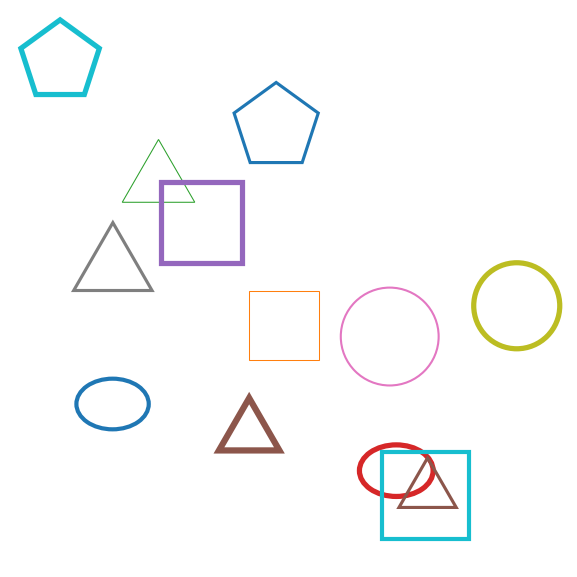[{"shape": "pentagon", "thickness": 1.5, "radius": 0.38, "center": [0.478, 0.78]}, {"shape": "oval", "thickness": 2, "radius": 0.31, "center": [0.195, 0.3]}, {"shape": "square", "thickness": 0.5, "radius": 0.3, "center": [0.492, 0.435]}, {"shape": "triangle", "thickness": 0.5, "radius": 0.36, "center": [0.274, 0.685]}, {"shape": "oval", "thickness": 2.5, "radius": 0.32, "center": [0.686, 0.184]}, {"shape": "square", "thickness": 2.5, "radius": 0.35, "center": [0.349, 0.614]}, {"shape": "triangle", "thickness": 1.5, "radius": 0.29, "center": [0.74, 0.149]}, {"shape": "triangle", "thickness": 3, "radius": 0.3, "center": [0.431, 0.249]}, {"shape": "circle", "thickness": 1, "radius": 0.42, "center": [0.675, 0.416]}, {"shape": "triangle", "thickness": 1.5, "radius": 0.39, "center": [0.195, 0.535]}, {"shape": "circle", "thickness": 2.5, "radius": 0.37, "center": [0.895, 0.47]}, {"shape": "pentagon", "thickness": 2.5, "radius": 0.36, "center": [0.104, 0.893]}, {"shape": "square", "thickness": 2, "radius": 0.38, "center": [0.737, 0.141]}]